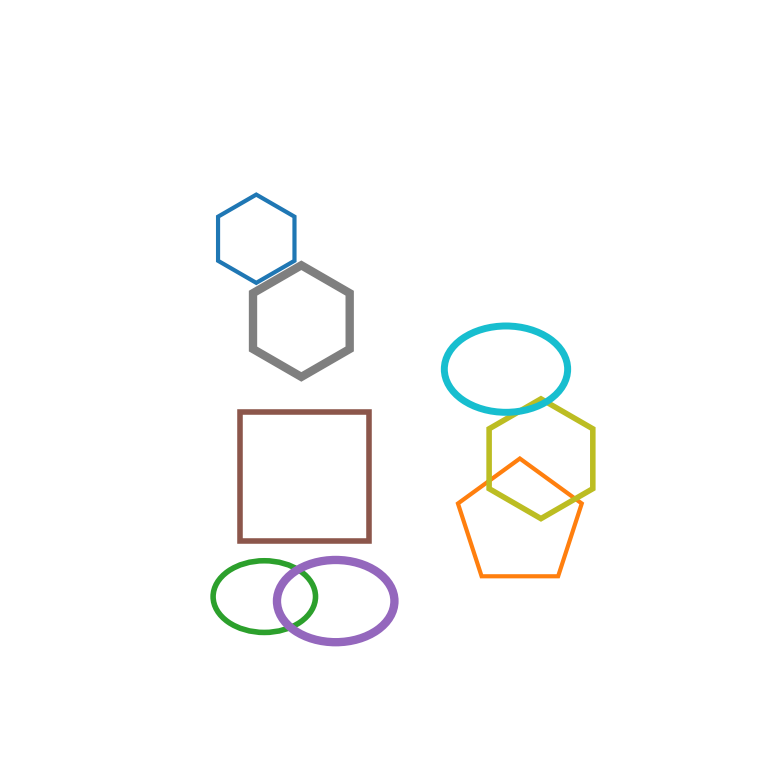[{"shape": "hexagon", "thickness": 1.5, "radius": 0.29, "center": [0.333, 0.69]}, {"shape": "pentagon", "thickness": 1.5, "radius": 0.42, "center": [0.675, 0.32]}, {"shape": "oval", "thickness": 2, "radius": 0.33, "center": [0.343, 0.225]}, {"shape": "oval", "thickness": 3, "radius": 0.38, "center": [0.436, 0.219]}, {"shape": "square", "thickness": 2, "radius": 0.42, "center": [0.395, 0.381]}, {"shape": "hexagon", "thickness": 3, "radius": 0.36, "center": [0.391, 0.583]}, {"shape": "hexagon", "thickness": 2, "radius": 0.39, "center": [0.703, 0.404]}, {"shape": "oval", "thickness": 2.5, "radius": 0.4, "center": [0.657, 0.521]}]